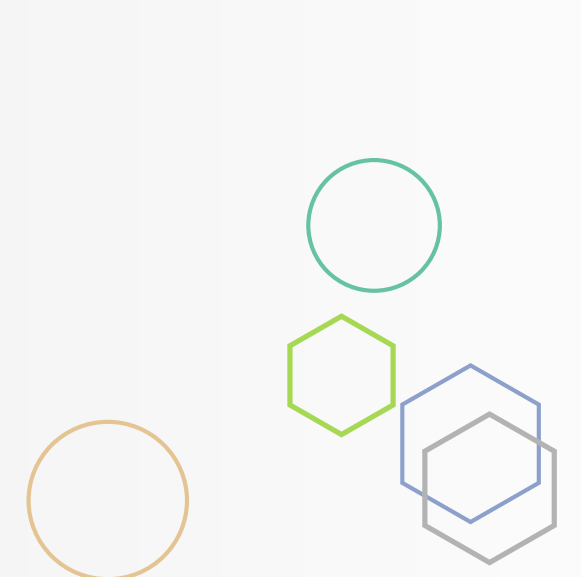[{"shape": "circle", "thickness": 2, "radius": 0.57, "center": [0.644, 0.609]}, {"shape": "hexagon", "thickness": 2, "radius": 0.68, "center": [0.81, 0.231]}, {"shape": "hexagon", "thickness": 2.5, "radius": 0.51, "center": [0.588, 0.349]}, {"shape": "circle", "thickness": 2, "radius": 0.68, "center": [0.185, 0.132]}, {"shape": "hexagon", "thickness": 2.5, "radius": 0.64, "center": [0.842, 0.154]}]